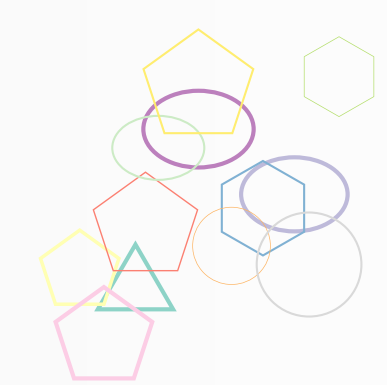[{"shape": "triangle", "thickness": 3, "radius": 0.56, "center": [0.35, 0.253]}, {"shape": "pentagon", "thickness": 2.5, "radius": 0.53, "center": [0.206, 0.296]}, {"shape": "oval", "thickness": 3, "radius": 0.69, "center": [0.76, 0.495]}, {"shape": "pentagon", "thickness": 1, "radius": 0.71, "center": [0.375, 0.411]}, {"shape": "hexagon", "thickness": 1.5, "radius": 0.61, "center": [0.679, 0.459]}, {"shape": "circle", "thickness": 0.5, "radius": 0.5, "center": [0.597, 0.361]}, {"shape": "hexagon", "thickness": 0.5, "radius": 0.52, "center": [0.875, 0.801]}, {"shape": "pentagon", "thickness": 3, "radius": 0.66, "center": [0.268, 0.123]}, {"shape": "circle", "thickness": 1.5, "radius": 0.68, "center": [0.798, 0.313]}, {"shape": "oval", "thickness": 3, "radius": 0.71, "center": [0.512, 0.665]}, {"shape": "oval", "thickness": 1.5, "radius": 0.59, "center": [0.408, 0.616]}, {"shape": "pentagon", "thickness": 1.5, "radius": 0.74, "center": [0.512, 0.775]}]